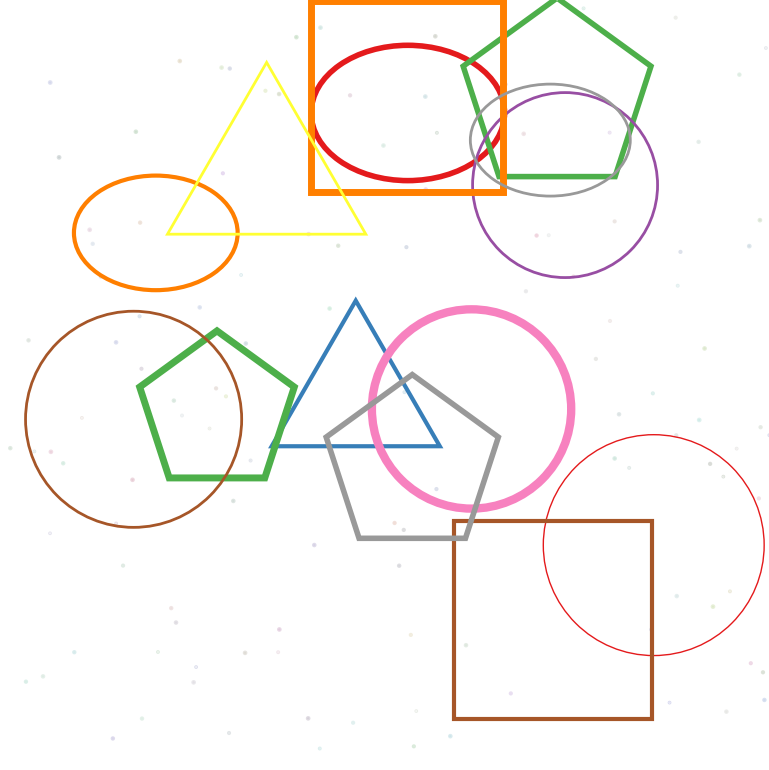[{"shape": "circle", "thickness": 0.5, "radius": 0.72, "center": [0.849, 0.292]}, {"shape": "oval", "thickness": 2, "radius": 0.63, "center": [0.53, 0.853]}, {"shape": "triangle", "thickness": 1.5, "radius": 0.63, "center": [0.462, 0.483]}, {"shape": "pentagon", "thickness": 2, "radius": 0.64, "center": [0.723, 0.874]}, {"shape": "pentagon", "thickness": 2.5, "radius": 0.53, "center": [0.282, 0.465]}, {"shape": "circle", "thickness": 1, "radius": 0.6, "center": [0.734, 0.76]}, {"shape": "square", "thickness": 2.5, "radius": 0.62, "center": [0.528, 0.874]}, {"shape": "oval", "thickness": 1.5, "radius": 0.53, "center": [0.202, 0.698]}, {"shape": "triangle", "thickness": 1, "radius": 0.74, "center": [0.346, 0.77]}, {"shape": "circle", "thickness": 1, "radius": 0.7, "center": [0.174, 0.455]}, {"shape": "square", "thickness": 1.5, "radius": 0.64, "center": [0.718, 0.194]}, {"shape": "circle", "thickness": 3, "radius": 0.65, "center": [0.612, 0.469]}, {"shape": "oval", "thickness": 1, "radius": 0.52, "center": [0.715, 0.818]}, {"shape": "pentagon", "thickness": 2, "radius": 0.59, "center": [0.535, 0.396]}]